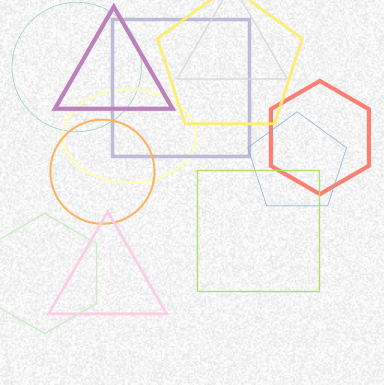[{"shape": "circle", "thickness": 0.5, "radius": 0.84, "center": [0.199, 0.826]}, {"shape": "oval", "thickness": 1.5, "radius": 0.87, "center": [0.336, 0.647]}, {"shape": "square", "thickness": 2.5, "radius": 0.89, "center": [0.469, 0.773]}, {"shape": "hexagon", "thickness": 3, "radius": 0.74, "center": [0.831, 0.643]}, {"shape": "pentagon", "thickness": 0.5, "radius": 0.67, "center": [0.772, 0.575]}, {"shape": "circle", "thickness": 1.5, "radius": 0.68, "center": [0.266, 0.554]}, {"shape": "square", "thickness": 1, "radius": 0.79, "center": [0.67, 0.401]}, {"shape": "triangle", "thickness": 2, "radius": 0.89, "center": [0.28, 0.273]}, {"shape": "triangle", "thickness": 1, "radius": 0.83, "center": [0.603, 0.877]}, {"shape": "triangle", "thickness": 3, "radius": 0.88, "center": [0.295, 0.806]}, {"shape": "hexagon", "thickness": 1, "radius": 0.78, "center": [0.116, 0.29]}, {"shape": "pentagon", "thickness": 2, "radius": 0.99, "center": [0.597, 0.838]}]